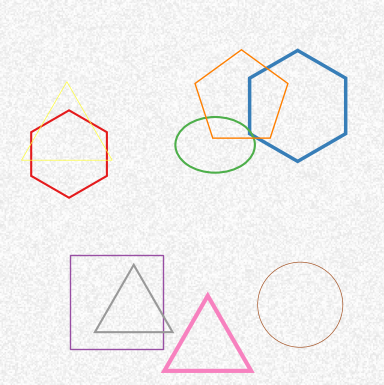[{"shape": "hexagon", "thickness": 1.5, "radius": 0.57, "center": [0.179, 0.6]}, {"shape": "hexagon", "thickness": 2.5, "radius": 0.72, "center": [0.773, 0.725]}, {"shape": "oval", "thickness": 1.5, "radius": 0.52, "center": [0.559, 0.624]}, {"shape": "square", "thickness": 1, "radius": 0.6, "center": [0.302, 0.216]}, {"shape": "pentagon", "thickness": 1, "radius": 0.63, "center": [0.627, 0.744]}, {"shape": "triangle", "thickness": 0.5, "radius": 0.68, "center": [0.174, 0.652]}, {"shape": "circle", "thickness": 0.5, "radius": 0.55, "center": [0.78, 0.209]}, {"shape": "triangle", "thickness": 3, "radius": 0.65, "center": [0.54, 0.102]}, {"shape": "triangle", "thickness": 1.5, "radius": 0.58, "center": [0.347, 0.196]}]